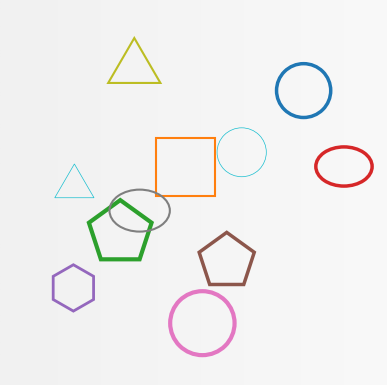[{"shape": "circle", "thickness": 2.5, "radius": 0.35, "center": [0.784, 0.765]}, {"shape": "square", "thickness": 1.5, "radius": 0.38, "center": [0.479, 0.566]}, {"shape": "pentagon", "thickness": 3, "radius": 0.43, "center": [0.31, 0.395]}, {"shape": "oval", "thickness": 2.5, "radius": 0.36, "center": [0.888, 0.568]}, {"shape": "hexagon", "thickness": 2, "radius": 0.3, "center": [0.189, 0.252]}, {"shape": "pentagon", "thickness": 2.5, "radius": 0.37, "center": [0.585, 0.322]}, {"shape": "circle", "thickness": 3, "radius": 0.42, "center": [0.522, 0.161]}, {"shape": "oval", "thickness": 1.5, "radius": 0.39, "center": [0.36, 0.453]}, {"shape": "triangle", "thickness": 1.5, "radius": 0.39, "center": [0.347, 0.823]}, {"shape": "circle", "thickness": 0.5, "radius": 0.32, "center": [0.624, 0.604]}, {"shape": "triangle", "thickness": 0.5, "radius": 0.29, "center": [0.192, 0.516]}]